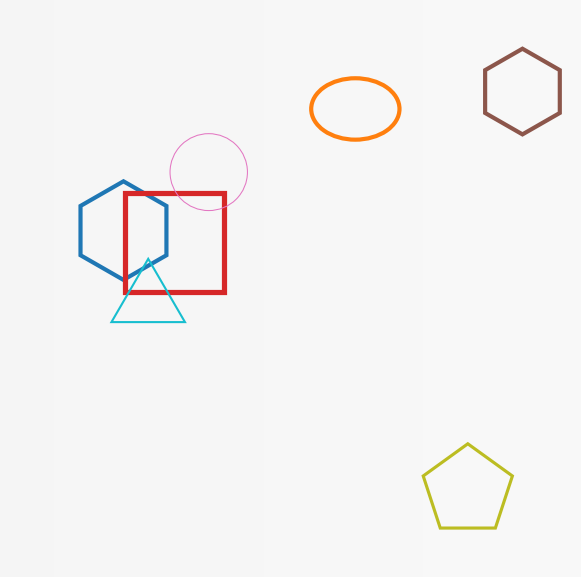[{"shape": "hexagon", "thickness": 2, "radius": 0.43, "center": [0.212, 0.6]}, {"shape": "oval", "thickness": 2, "radius": 0.38, "center": [0.611, 0.81]}, {"shape": "square", "thickness": 2.5, "radius": 0.43, "center": [0.3, 0.579]}, {"shape": "hexagon", "thickness": 2, "radius": 0.37, "center": [0.899, 0.841]}, {"shape": "circle", "thickness": 0.5, "radius": 0.33, "center": [0.359, 0.701]}, {"shape": "pentagon", "thickness": 1.5, "radius": 0.4, "center": [0.805, 0.15]}, {"shape": "triangle", "thickness": 1, "radius": 0.37, "center": [0.255, 0.478]}]